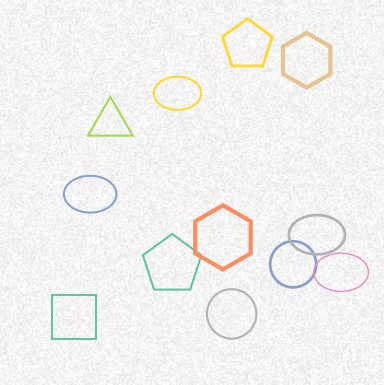[{"shape": "pentagon", "thickness": 1.5, "radius": 0.4, "center": [0.447, 0.312]}, {"shape": "square", "thickness": 1.5, "radius": 0.29, "center": [0.192, 0.177]}, {"shape": "hexagon", "thickness": 3, "radius": 0.42, "center": [0.579, 0.383]}, {"shape": "circle", "thickness": 2, "radius": 0.3, "center": [0.761, 0.313]}, {"shape": "oval", "thickness": 1.5, "radius": 0.34, "center": [0.234, 0.496]}, {"shape": "oval", "thickness": 1, "radius": 0.36, "center": [0.886, 0.293]}, {"shape": "triangle", "thickness": 1.5, "radius": 0.34, "center": [0.287, 0.681]}, {"shape": "pentagon", "thickness": 2, "radius": 0.34, "center": [0.643, 0.883]}, {"shape": "oval", "thickness": 1.5, "radius": 0.31, "center": [0.461, 0.758]}, {"shape": "hexagon", "thickness": 3, "radius": 0.36, "center": [0.797, 0.843]}, {"shape": "circle", "thickness": 1.5, "radius": 0.32, "center": [0.602, 0.185]}, {"shape": "oval", "thickness": 2, "radius": 0.36, "center": [0.823, 0.39]}]